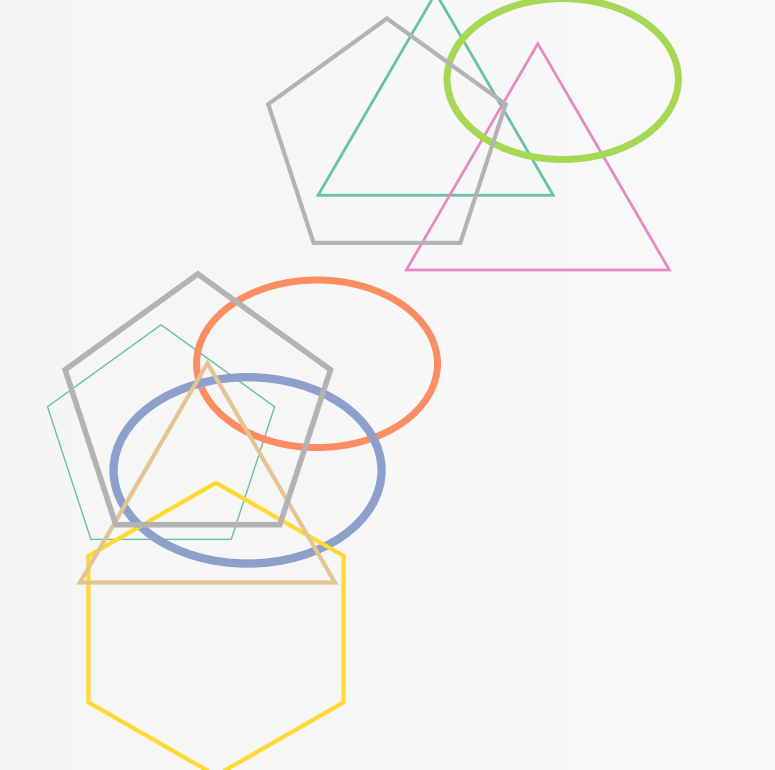[{"shape": "pentagon", "thickness": 0.5, "radius": 0.77, "center": [0.208, 0.424]}, {"shape": "triangle", "thickness": 1, "radius": 0.88, "center": [0.562, 0.834]}, {"shape": "oval", "thickness": 2.5, "radius": 0.78, "center": [0.409, 0.528]}, {"shape": "oval", "thickness": 3, "radius": 0.86, "center": [0.319, 0.389]}, {"shape": "triangle", "thickness": 1, "radius": 0.98, "center": [0.694, 0.747]}, {"shape": "oval", "thickness": 2.5, "radius": 0.75, "center": [0.726, 0.897]}, {"shape": "hexagon", "thickness": 1.5, "radius": 0.95, "center": [0.279, 0.183]}, {"shape": "triangle", "thickness": 1.5, "radius": 0.95, "center": [0.268, 0.338]}, {"shape": "pentagon", "thickness": 1.5, "radius": 0.81, "center": [0.499, 0.815]}, {"shape": "pentagon", "thickness": 2, "radius": 0.9, "center": [0.255, 0.464]}]